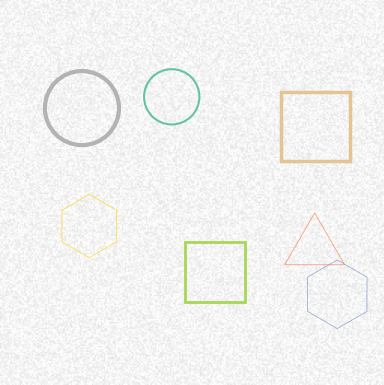[{"shape": "circle", "thickness": 1.5, "radius": 0.36, "center": [0.446, 0.749]}, {"shape": "triangle", "thickness": 0.5, "radius": 0.45, "center": [0.817, 0.357]}, {"shape": "hexagon", "thickness": 0.5, "radius": 0.45, "center": [0.876, 0.236]}, {"shape": "square", "thickness": 2, "radius": 0.39, "center": [0.559, 0.294]}, {"shape": "hexagon", "thickness": 0.5, "radius": 0.41, "center": [0.232, 0.413]}, {"shape": "square", "thickness": 2.5, "radius": 0.45, "center": [0.819, 0.671]}, {"shape": "circle", "thickness": 3, "radius": 0.48, "center": [0.213, 0.719]}]